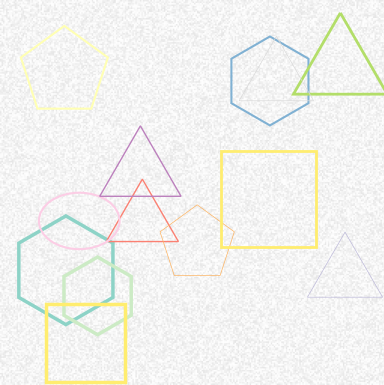[{"shape": "hexagon", "thickness": 2.5, "radius": 0.71, "center": [0.171, 0.298]}, {"shape": "pentagon", "thickness": 1.5, "radius": 0.59, "center": [0.167, 0.814]}, {"shape": "triangle", "thickness": 0.5, "radius": 0.56, "center": [0.896, 0.284]}, {"shape": "triangle", "thickness": 1, "radius": 0.54, "center": [0.37, 0.427]}, {"shape": "hexagon", "thickness": 1.5, "radius": 0.58, "center": [0.701, 0.79]}, {"shape": "pentagon", "thickness": 0.5, "radius": 0.51, "center": [0.512, 0.367]}, {"shape": "triangle", "thickness": 2, "radius": 0.7, "center": [0.884, 0.826]}, {"shape": "oval", "thickness": 1.5, "radius": 0.52, "center": [0.206, 0.426]}, {"shape": "triangle", "thickness": 0.5, "radius": 0.56, "center": [0.718, 0.794]}, {"shape": "triangle", "thickness": 1, "radius": 0.61, "center": [0.365, 0.551]}, {"shape": "hexagon", "thickness": 2.5, "radius": 0.5, "center": [0.253, 0.231]}, {"shape": "square", "thickness": 2.5, "radius": 0.51, "center": [0.222, 0.109]}, {"shape": "square", "thickness": 2, "radius": 0.62, "center": [0.697, 0.484]}]